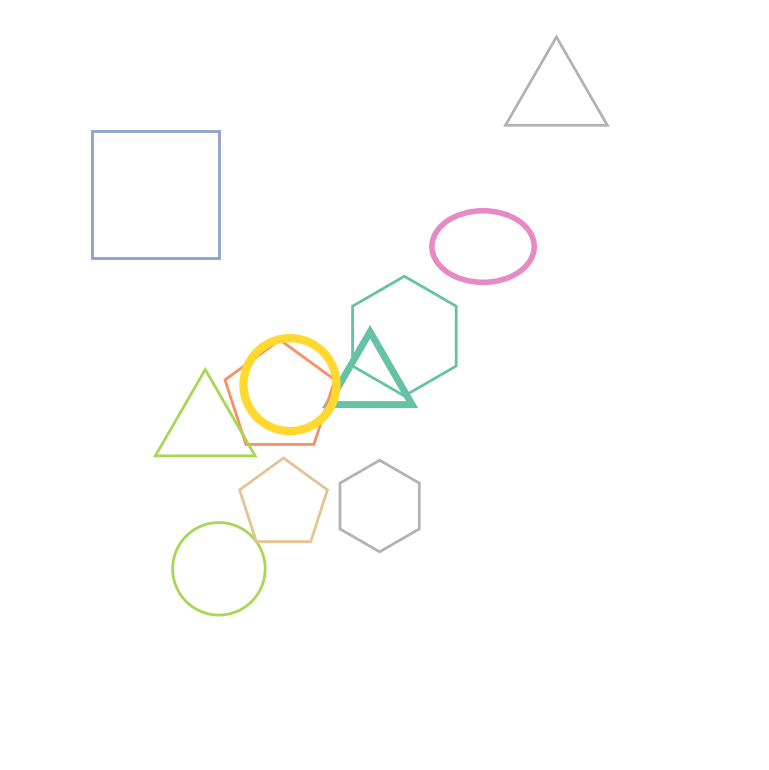[{"shape": "triangle", "thickness": 2.5, "radius": 0.32, "center": [0.481, 0.506]}, {"shape": "hexagon", "thickness": 1, "radius": 0.39, "center": [0.525, 0.564]}, {"shape": "pentagon", "thickness": 1, "radius": 0.38, "center": [0.364, 0.484]}, {"shape": "square", "thickness": 1, "radius": 0.41, "center": [0.202, 0.747]}, {"shape": "oval", "thickness": 2, "radius": 0.33, "center": [0.627, 0.68]}, {"shape": "triangle", "thickness": 1, "radius": 0.37, "center": [0.267, 0.445]}, {"shape": "circle", "thickness": 1, "radius": 0.3, "center": [0.284, 0.261]}, {"shape": "circle", "thickness": 3, "radius": 0.3, "center": [0.377, 0.5]}, {"shape": "pentagon", "thickness": 1, "radius": 0.3, "center": [0.368, 0.345]}, {"shape": "hexagon", "thickness": 1, "radius": 0.3, "center": [0.493, 0.343]}, {"shape": "triangle", "thickness": 1, "radius": 0.38, "center": [0.723, 0.875]}]